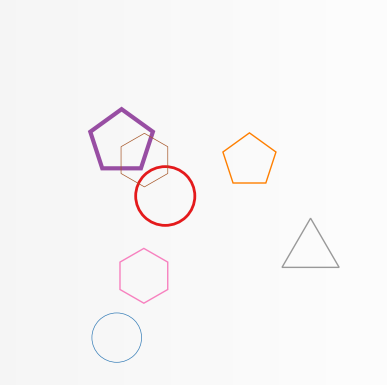[{"shape": "circle", "thickness": 2, "radius": 0.38, "center": [0.426, 0.491]}, {"shape": "circle", "thickness": 0.5, "radius": 0.32, "center": [0.301, 0.123]}, {"shape": "pentagon", "thickness": 3, "radius": 0.42, "center": [0.314, 0.632]}, {"shape": "pentagon", "thickness": 1, "radius": 0.36, "center": [0.644, 0.583]}, {"shape": "hexagon", "thickness": 0.5, "radius": 0.35, "center": [0.373, 0.584]}, {"shape": "hexagon", "thickness": 1, "radius": 0.36, "center": [0.371, 0.284]}, {"shape": "triangle", "thickness": 1, "radius": 0.43, "center": [0.801, 0.348]}]